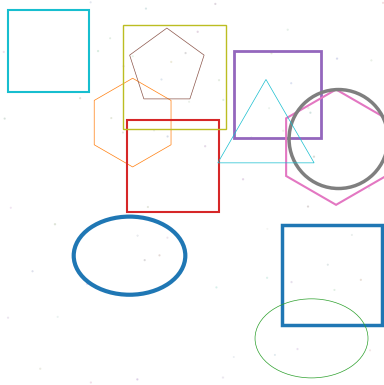[{"shape": "square", "thickness": 2.5, "radius": 0.65, "center": [0.862, 0.287]}, {"shape": "oval", "thickness": 3, "radius": 0.72, "center": [0.336, 0.336]}, {"shape": "hexagon", "thickness": 0.5, "radius": 0.58, "center": [0.344, 0.682]}, {"shape": "oval", "thickness": 0.5, "radius": 0.73, "center": [0.809, 0.121]}, {"shape": "square", "thickness": 1.5, "radius": 0.6, "center": [0.449, 0.569]}, {"shape": "square", "thickness": 2, "radius": 0.56, "center": [0.722, 0.755]}, {"shape": "pentagon", "thickness": 0.5, "radius": 0.51, "center": [0.433, 0.825]}, {"shape": "hexagon", "thickness": 1.5, "radius": 0.75, "center": [0.873, 0.618]}, {"shape": "circle", "thickness": 2.5, "radius": 0.64, "center": [0.879, 0.639]}, {"shape": "square", "thickness": 1, "radius": 0.67, "center": [0.453, 0.8]}, {"shape": "square", "thickness": 1.5, "radius": 0.53, "center": [0.127, 0.867]}, {"shape": "triangle", "thickness": 0.5, "radius": 0.72, "center": [0.691, 0.649]}]